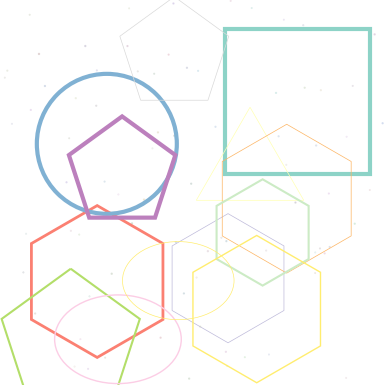[{"shape": "square", "thickness": 3, "radius": 0.94, "center": [0.772, 0.736]}, {"shape": "triangle", "thickness": 0.5, "radius": 0.81, "center": [0.649, 0.56]}, {"shape": "hexagon", "thickness": 0.5, "radius": 0.84, "center": [0.592, 0.277]}, {"shape": "hexagon", "thickness": 2, "radius": 0.99, "center": [0.252, 0.269]}, {"shape": "circle", "thickness": 3, "radius": 0.91, "center": [0.277, 0.626]}, {"shape": "hexagon", "thickness": 0.5, "radius": 0.97, "center": [0.745, 0.484]}, {"shape": "pentagon", "thickness": 1.5, "radius": 0.94, "center": [0.184, 0.113]}, {"shape": "oval", "thickness": 1, "radius": 0.82, "center": [0.306, 0.119]}, {"shape": "pentagon", "thickness": 0.5, "radius": 0.74, "center": [0.453, 0.86]}, {"shape": "pentagon", "thickness": 3, "radius": 0.73, "center": [0.317, 0.552]}, {"shape": "hexagon", "thickness": 1.5, "radius": 0.69, "center": [0.682, 0.396]}, {"shape": "oval", "thickness": 0.5, "radius": 0.72, "center": [0.463, 0.271]}, {"shape": "hexagon", "thickness": 1, "radius": 0.96, "center": [0.667, 0.197]}]